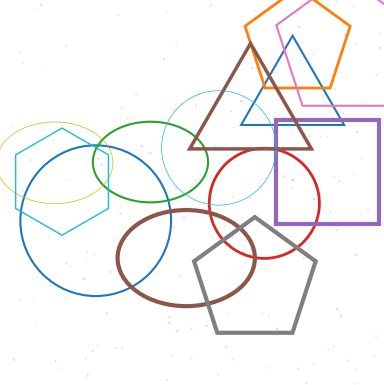[{"shape": "triangle", "thickness": 1.5, "radius": 0.77, "center": [0.76, 0.753]}, {"shape": "circle", "thickness": 1.5, "radius": 0.98, "center": [0.249, 0.427]}, {"shape": "pentagon", "thickness": 2, "radius": 0.72, "center": [0.773, 0.888]}, {"shape": "oval", "thickness": 1.5, "radius": 0.75, "center": [0.391, 0.579]}, {"shape": "circle", "thickness": 2, "radius": 0.72, "center": [0.687, 0.472]}, {"shape": "square", "thickness": 3, "radius": 0.67, "center": [0.851, 0.553]}, {"shape": "oval", "thickness": 3, "radius": 0.89, "center": [0.484, 0.33]}, {"shape": "triangle", "thickness": 2.5, "radius": 0.91, "center": [0.651, 0.705]}, {"shape": "pentagon", "thickness": 1.5, "radius": 0.94, "center": [0.896, 0.877]}, {"shape": "pentagon", "thickness": 3, "radius": 0.83, "center": [0.662, 0.27]}, {"shape": "oval", "thickness": 0.5, "radius": 0.76, "center": [0.142, 0.577]}, {"shape": "hexagon", "thickness": 1, "radius": 0.7, "center": [0.161, 0.528]}, {"shape": "circle", "thickness": 0.5, "radius": 0.74, "center": [0.568, 0.616]}]